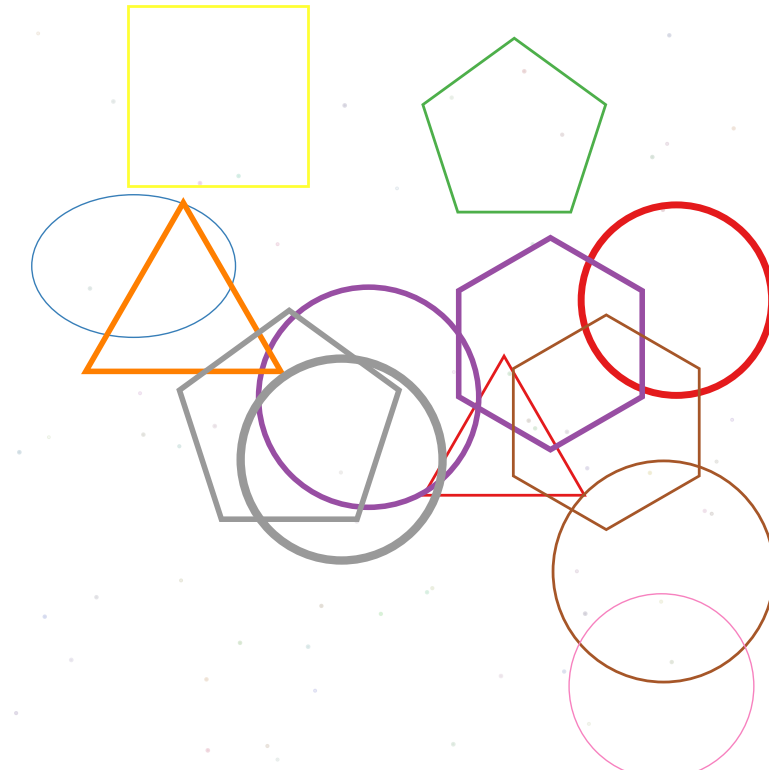[{"shape": "circle", "thickness": 2.5, "radius": 0.62, "center": [0.878, 0.61]}, {"shape": "triangle", "thickness": 1, "radius": 0.6, "center": [0.655, 0.417]}, {"shape": "oval", "thickness": 0.5, "radius": 0.66, "center": [0.174, 0.654]}, {"shape": "pentagon", "thickness": 1, "radius": 0.62, "center": [0.668, 0.826]}, {"shape": "circle", "thickness": 2, "radius": 0.71, "center": [0.479, 0.484]}, {"shape": "hexagon", "thickness": 2, "radius": 0.69, "center": [0.715, 0.554]}, {"shape": "triangle", "thickness": 2, "radius": 0.73, "center": [0.238, 0.591]}, {"shape": "square", "thickness": 1, "radius": 0.58, "center": [0.283, 0.875]}, {"shape": "hexagon", "thickness": 1, "radius": 0.7, "center": [0.787, 0.452]}, {"shape": "circle", "thickness": 1, "radius": 0.72, "center": [0.862, 0.258]}, {"shape": "circle", "thickness": 0.5, "radius": 0.6, "center": [0.859, 0.109]}, {"shape": "pentagon", "thickness": 2, "radius": 0.75, "center": [0.376, 0.447]}, {"shape": "circle", "thickness": 3, "radius": 0.66, "center": [0.444, 0.403]}]